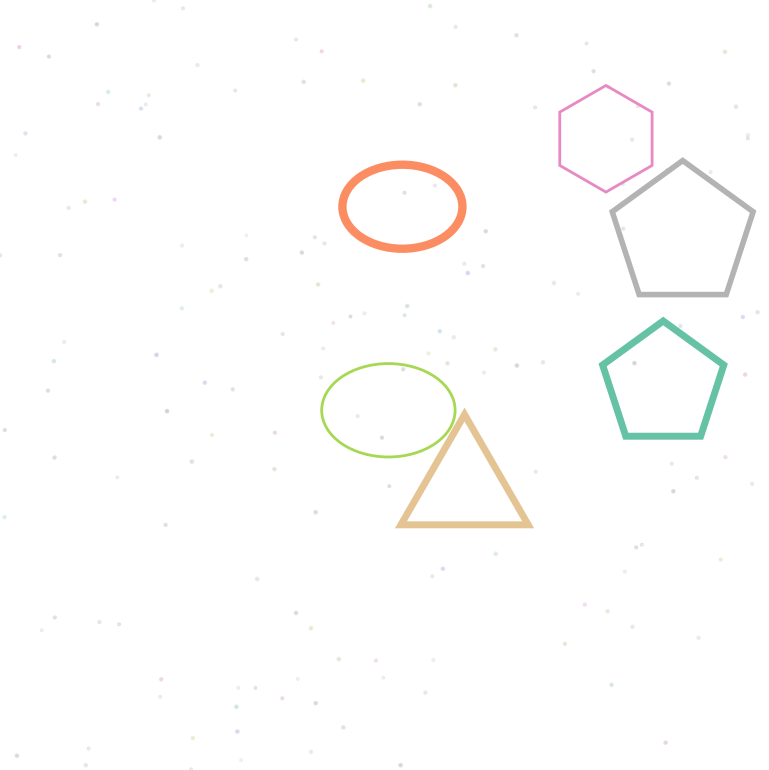[{"shape": "pentagon", "thickness": 2.5, "radius": 0.41, "center": [0.861, 0.5]}, {"shape": "oval", "thickness": 3, "radius": 0.39, "center": [0.523, 0.732]}, {"shape": "hexagon", "thickness": 1, "radius": 0.35, "center": [0.787, 0.82]}, {"shape": "oval", "thickness": 1, "radius": 0.43, "center": [0.504, 0.467]}, {"shape": "triangle", "thickness": 2.5, "radius": 0.48, "center": [0.603, 0.366]}, {"shape": "pentagon", "thickness": 2, "radius": 0.48, "center": [0.887, 0.695]}]